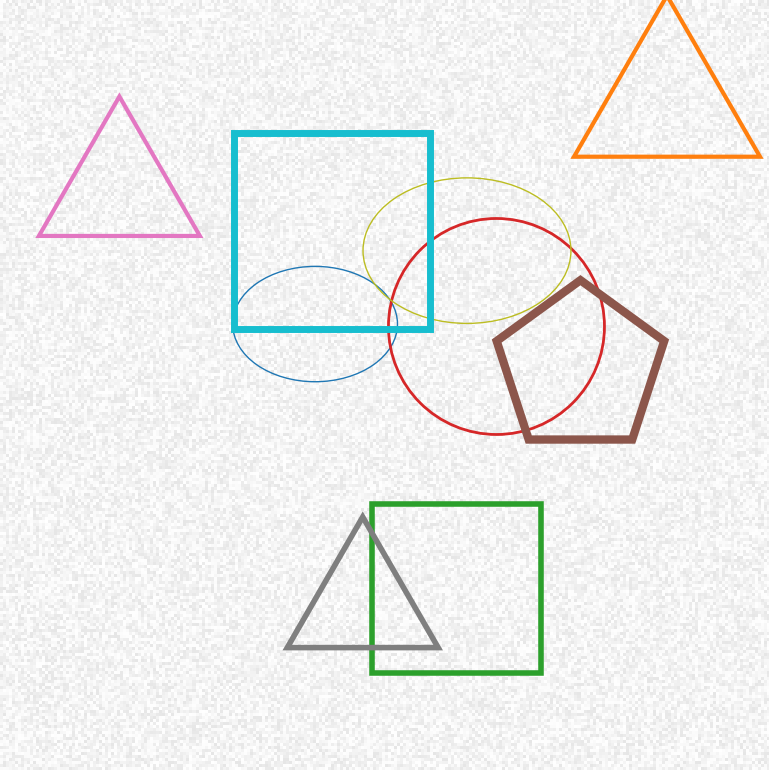[{"shape": "oval", "thickness": 0.5, "radius": 0.53, "center": [0.409, 0.579]}, {"shape": "triangle", "thickness": 1.5, "radius": 0.7, "center": [0.866, 0.866]}, {"shape": "square", "thickness": 2, "radius": 0.55, "center": [0.593, 0.236]}, {"shape": "circle", "thickness": 1, "radius": 0.7, "center": [0.645, 0.576]}, {"shape": "pentagon", "thickness": 3, "radius": 0.57, "center": [0.754, 0.522]}, {"shape": "triangle", "thickness": 1.5, "radius": 0.6, "center": [0.155, 0.754]}, {"shape": "triangle", "thickness": 2, "radius": 0.57, "center": [0.471, 0.216]}, {"shape": "oval", "thickness": 0.5, "radius": 0.68, "center": [0.606, 0.674]}, {"shape": "square", "thickness": 2.5, "radius": 0.64, "center": [0.431, 0.7]}]